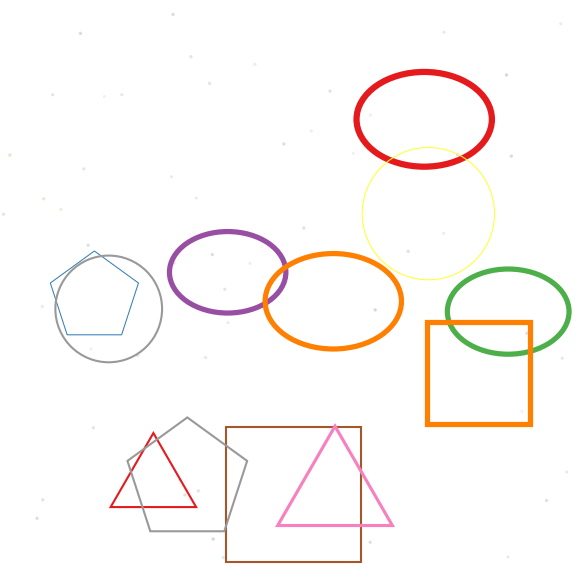[{"shape": "oval", "thickness": 3, "radius": 0.59, "center": [0.735, 0.793]}, {"shape": "triangle", "thickness": 1, "radius": 0.43, "center": [0.266, 0.164]}, {"shape": "pentagon", "thickness": 0.5, "radius": 0.4, "center": [0.163, 0.484]}, {"shape": "oval", "thickness": 2.5, "radius": 0.53, "center": [0.88, 0.46]}, {"shape": "oval", "thickness": 2.5, "radius": 0.5, "center": [0.394, 0.528]}, {"shape": "square", "thickness": 2.5, "radius": 0.44, "center": [0.828, 0.354]}, {"shape": "oval", "thickness": 2.5, "radius": 0.59, "center": [0.577, 0.477]}, {"shape": "circle", "thickness": 0.5, "radius": 0.57, "center": [0.742, 0.629]}, {"shape": "square", "thickness": 1, "radius": 0.58, "center": [0.508, 0.143]}, {"shape": "triangle", "thickness": 1.5, "radius": 0.57, "center": [0.58, 0.146]}, {"shape": "pentagon", "thickness": 1, "radius": 0.54, "center": [0.324, 0.167]}, {"shape": "circle", "thickness": 1, "radius": 0.46, "center": [0.188, 0.464]}]